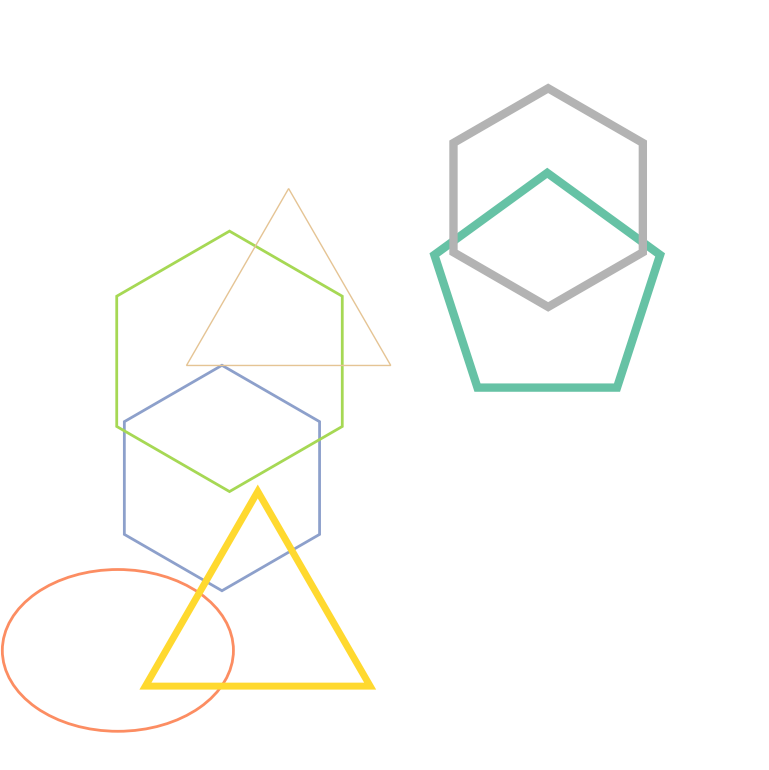[{"shape": "pentagon", "thickness": 3, "radius": 0.77, "center": [0.711, 0.621]}, {"shape": "oval", "thickness": 1, "radius": 0.75, "center": [0.153, 0.155]}, {"shape": "hexagon", "thickness": 1, "radius": 0.73, "center": [0.288, 0.379]}, {"shape": "hexagon", "thickness": 1, "radius": 0.85, "center": [0.298, 0.531]}, {"shape": "triangle", "thickness": 2.5, "radius": 0.84, "center": [0.335, 0.193]}, {"shape": "triangle", "thickness": 0.5, "radius": 0.77, "center": [0.375, 0.602]}, {"shape": "hexagon", "thickness": 3, "radius": 0.71, "center": [0.712, 0.743]}]